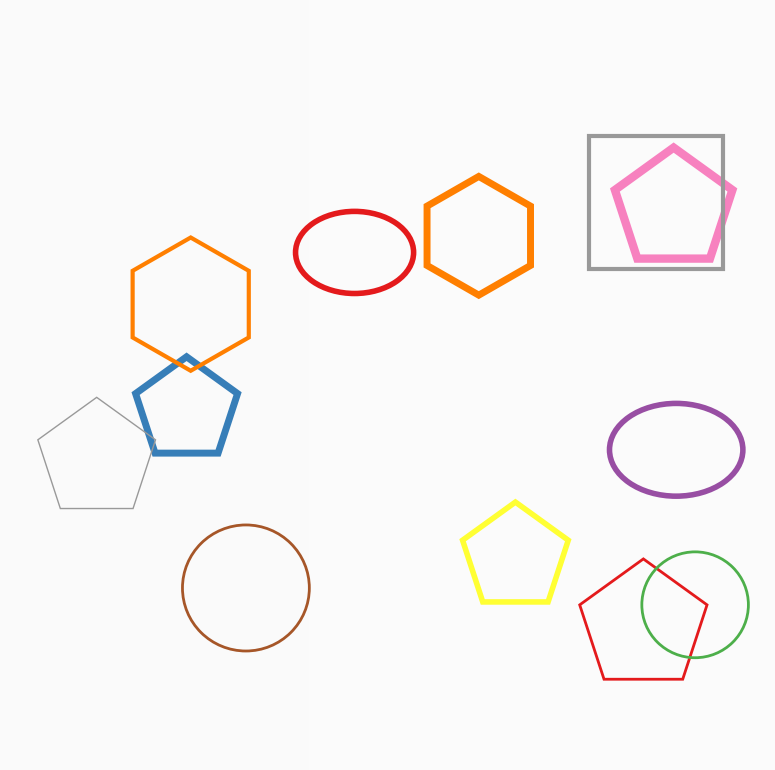[{"shape": "oval", "thickness": 2, "radius": 0.38, "center": [0.458, 0.672]}, {"shape": "pentagon", "thickness": 1, "radius": 0.43, "center": [0.83, 0.188]}, {"shape": "pentagon", "thickness": 2.5, "radius": 0.35, "center": [0.241, 0.467]}, {"shape": "circle", "thickness": 1, "radius": 0.34, "center": [0.897, 0.215]}, {"shape": "oval", "thickness": 2, "radius": 0.43, "center": [0.873, 0.416]}, {"shape": "hexagon", "thickness": 2.5, "radius": 0.39, "center": [0.618, 0.694]}, {"shape": "hexagon", "thickness": 1.5, "radius": 0.43, "center": [0.246, 0.605]}, {"shape": "pentagon", "thickness": 2, "radius": 0.36, "center": [0.665, 0.276]}, {"shape": "circle", "thickness": 1, "radius": 0.41, "center": [0.317, 0.236]}, {"shape": "pentagon", "thickness": 3, "radius": 0.4, "center": [0.869, 0.729]}, {"shape": "square", "thickness": 1.5, "radius": 0.43, "center": [0.847, 0.737]}, {"shape": "pentagon", "thickness": 0.5, "radius": 0.4, "center": [0.125, 0.404]}]